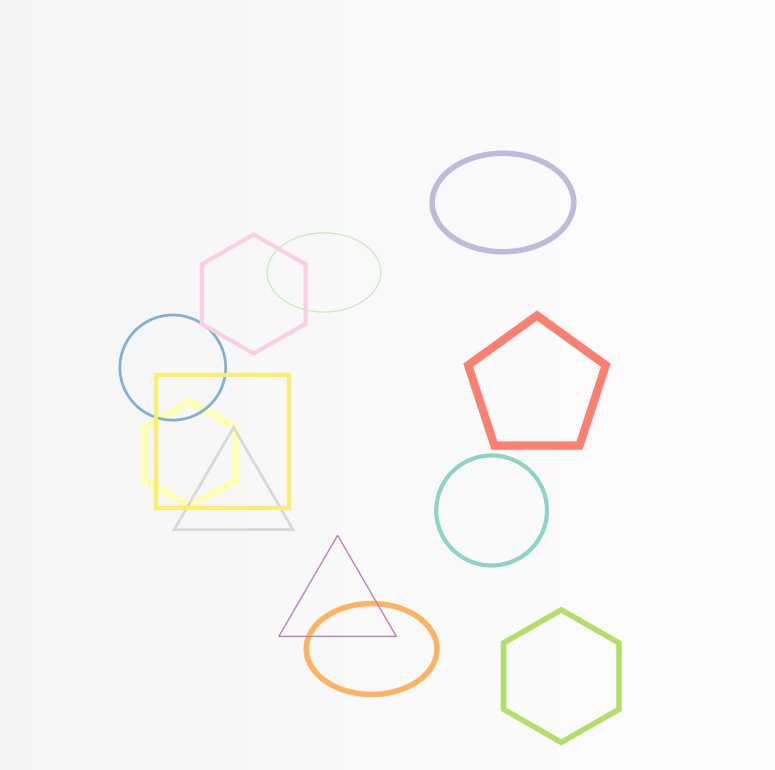[{"shape": "circle", "thickness": 1.5, "radius": 0.36, "center": [0.634, 0.337]}, {"shape": "hexagon", "thickness": 2.5, "radius": 0.34, "center": [0.245, 0.41]}, {"shape": "oval", "thickness": 2, "radius": 0.46, "center": [0.649, 0.737]}, {"shape": "pentagon", "thickness": 3, "radius": 0.47, "center": [0.693, 0.497]}, {"shape": "circle", "thickness": 1, "radius": 0.34, "center": [0.223, 0.523]}, {"shape": "oval", "thickness": 2, "radius": 0.42, "center": [0.48, 0.157]}, {"shape": "hexagon", "thickness": 2, "radius": 0.43, "center": [0.724, 0.122]}, {"shape": "hexagon", "thickness": 1.5, "radius": 0.39, "center": [0.327, 0.618]}, {"shape": "triangle", "thickness": 1, "radius": 0.44, "center": [0.301, 0.356]}, {"shape": "triangle", "thickness": 0.5, "radius": 0.44, "center": [0.436, 0.217]}, {"shape": "oval", "thickness": 0.5, "radius": 0.37, "center": [0.418, 0.646]}, {"shape": "square", "thickness": 1.5, "radius": 0.43, "center": [0.287, 0.426]}]